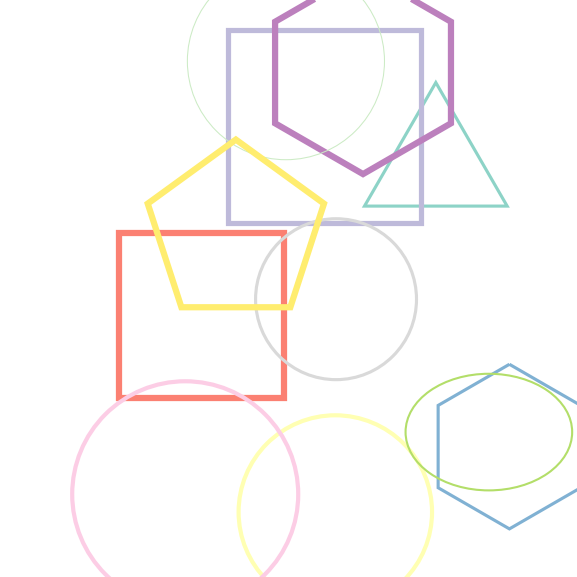[{"shape": "triangle", "thickness": 1.5, "radius": 0.71, "center": [0.755, 0.714]}, {"shape": "circle", "thickness": 2, "radius": 0.84, "center": [0.581, 0.113]}, {"shape": "square", "thickness": 2.5, "radius": 0.84, "center": [0.562, 0.78]}, {"shape": "square", "thickness": 3, "radius": 0.71, "center": [0.348, 0.453]}, {"shape": "hexagon", "thickness": 1.5, "radius": 0.71, "center": [0.882, 0.226]}, {"shape": "oval", "thickness": 1, "radius": 0.72, "center": [0.847, 0.251]}, {"shape": "circle", "thickness": 2, "radius": 0.98, "center": [0.321, 0.143]}, {"shape": "circle", "thickness": 1.5, "radius": 0.7, "center": [0.582, 0.481]}, {"shape": "hexagon", "thickness": 3, "radius": 0.88, "center": [0.629, 0.874]}, {"shape": "circle", "thickness": 0.5, "radius": 0.85, "center": [0.495, 0.893]}, {"shape": "pentagon", "thickness": 3, "radius": 0.8, "center": [0.408, 0.597]}]